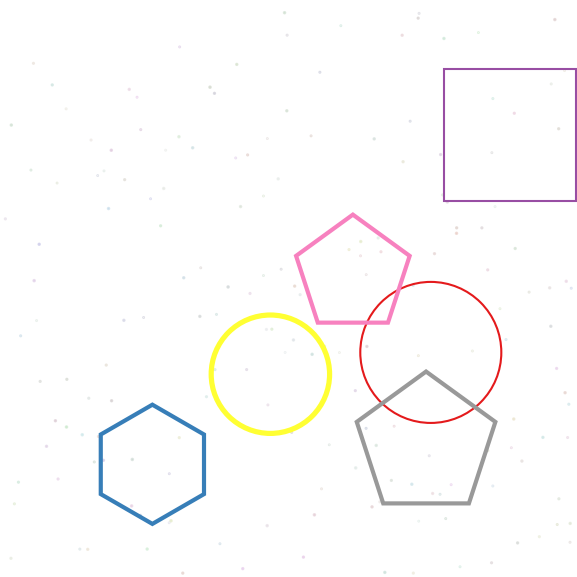[{"shape": "circle", "thickness": 1, "radius": 0.61, "center": [0.746, 0.389]}, {"shape": "hexagon", "thickness": 2, "radius": 0.52, "center": [0.264, 0.195]}, {"shape": "square", "thickness": 1, "radius": 0.57, "center": [0.884, 0.765]}, {"shape": "circle", "thickness": 2.5, "radius": 0.51, "center": [0.468, 0.351]}, {"shape": "pentagon", "thickness": 2, "radius": 0.52, "center": [0.611, 0.524]}, {"shape": "pentagon", "thickness": 2, "radius": 0.63, "center": [0.738, 0.23]}]